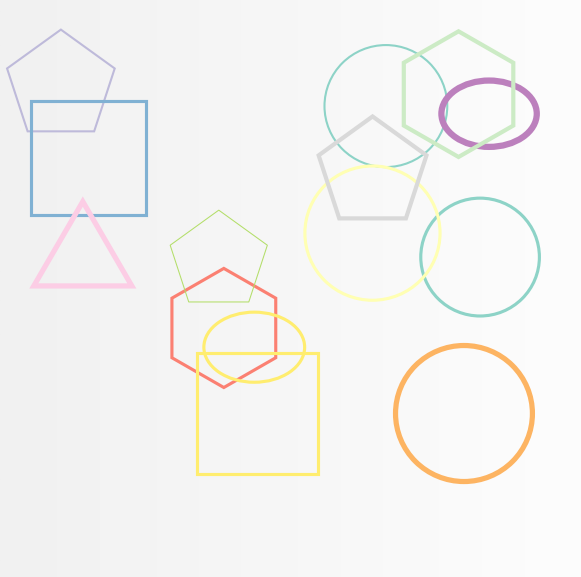[{"shape": "circle", "thickness": 1.5, "radius": 0.51, "center": [0.826, 0.554]}, {"shape": "circle", "thickness": 1, "radius": 0.53, "center": [0.664, 0.815]}, {"shape": "circle", "thickness": 1.5, "radius": 0.58, "center": [0.641, 0.595]}, {"shape": "pentagon", "thickness": 1, "radius": 0.49, "center": [0.105, 0.85]}, {"shape": "hexagon", "thickness": 1.5, "radius": 0.52, "center": [0.385, 0.431]}, {"shape": "square", "thickness": 1.5, "radius": 0.5, "center": [0.153, 0.725]}, {"shape": "circle", "thickness": 2.5, "radius": 0.59, "center": [0.798, 0.283]}, {"shape": "pentagon", "thickness": 0.5, "radius": 0.44, "center": [0.376, 0.547]}, {"shape": "triangle", "thickness": 2.5, "radius": 0.49, "center": [0.142, 0.553]}, {"shape": "pentagon", "thickness": 2, "radius": 0.49, "center": [0.641, 0.7]}, {"shape": "oval", "thickness": 3, "radius": 0.41, "center": [0.841, 0.802]}, {"shape": "hexagon", "thickness": 2, "radius": 0.54, "center": [0.789, 0.836]}, {"shape": "square", "thickness": 1.5, "radius": 0.52, "center": [0.443, 0.283]}, {"shape": "oval", "thickness": 1.5, "radius": 0.43, "center": [0.437, 0.398]}]